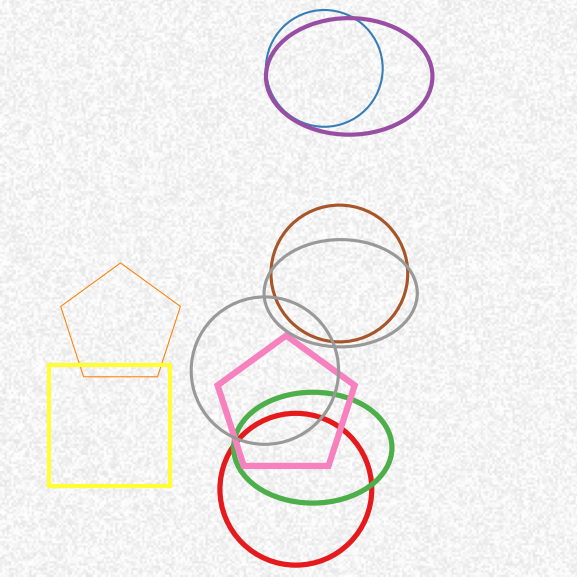[{"shape": "circle", "thickness": 2.5, "radius": 0.66, "center": [0.512, 0.152]}, {"shape": "circle", "thickness": 1, "radius": 0.51, "center": [0.562, 0.881]}, {"shape": "oval", "thickness": 2.5, "radius": 0.69, "center": [0.542, 0.224]}, {"shape": "oval", "thickness": 2, "radius": 0.72, "center": [0.605, 0.867]}, {"shape": "pentagon", "thickness": 0.5, "radius": 0.54, "center": [0.209, 0.435]}, {"shape": "square", "thickness": 2, "radius": 0.52, "center": [0.189, 0.262]}, {"shape": "circle", "thickness": 1.5, "radius": 0.59, "center": [0.588, 0.526]}, {"shape": "pentagon", "thickness": 3, "radius": 0.62, "center": [0.495, 0.293]}, {"shape": "circle", "thickness": 1.5, "radius": 0.64, "center": [0.459, 0.357]}, {"shape": "oval", "thickness": 1.5, "radius": 0.66, "center": [0.59, 0.491]}]